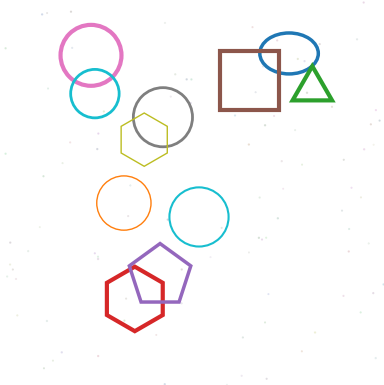[{"shape": "oval", "thickness": 2.5, "radius": 0.38, "center": [0.751, 0.861]}, {"shape": "circle", "thickness": 1, "radius": 0.35, "center": [0.322, 0.473]}, {"shape": "triangle", "thickness": 3, "radius": 0.3, "center": [0.811, 0.769]}, {"shape": "hexagon", "thickness": 3, "radius": 0.42, "center": [0.35, 0.224]}, {"shape": "pentagon", "thickness": 2.5, "radius": 0.42, "center": [0.416, 0.283]}, {"shape": "square", "thickness": 3, "radius": 0.38, "center": [0.647, 0.791]}, {"shape": "circle", "thickness": 3, "radius": 0.4, "center": [0.236, 0.856]}, {"shape": "circle", "thickness": 2, "radius": 0.38, "center": [0.423, 0.696]}, {"shape": "hexagon", "thickness": 1, "radius": 0.35, "center": [0.375, 0.637]}, {"shape": "circle", "thickness": 2, "radius": 0.31, "center": [0.247, 0.757]}, {"shape": "circle", "thickness": 1.5, "radius": 0.38, "center": [0.517, 0.437]}]